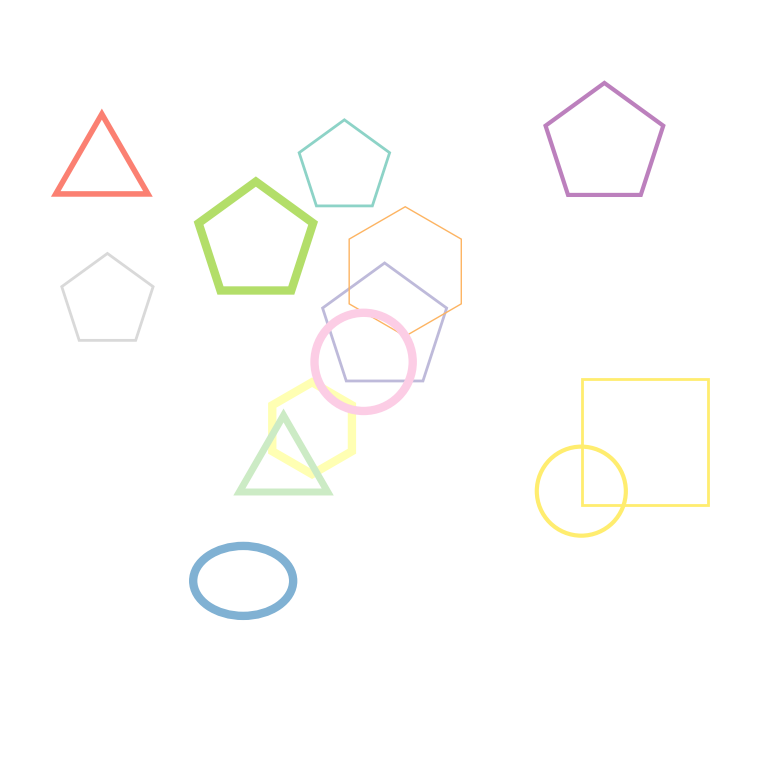[{"shape": "pentagon", "thickness": 1, "radius": 0.31, "center": [0.447, 0.783]}, {"shape": "hexagon", "thickness": 3, "radius": 0.3, "center": [0.405, 0.444]}, {"shape": "pentagon", "thickness": 1, "radius": 0.42, "center": [0.499, 0.574]}, {"shape": "triangle", "thickness": 2, "radius": 0.35, "center": [0.132, 0.783]}, {"shape": "oval", "thickness": 3, "radius": 0.32, "center": [0.316, 0.246]}, {"shape": "hexagon", "thickness": 0.5, "radius": 0.42, "center": [0.526, 0.647]}, {"shape": "pentagon", "thickness": 3, "radius": 0.39, "center": [0.332, 0.686]}, {"shape": "circle", "thickness": 3, "radius": 0.32, "center": [0.472, 0.53]}, {"shape": "pentagon", "thickness": 1, "radius": 0.31, "center": [0.14, 0.608]}, {"shape": "pentagon", "thickness": 1.5, "radius": 0.4, "center": [0.785, 0.812]}, {"shape": "triangle", "thickness": 2.5, "radius": 0.33, "center": [0.368, 0.394]}, {"shape": "square", "thickness": 1, "radius": 0.41, "center": [0.837, 0.426]}, {"shape": "circle", "thickness": 1.5, "radius": 0.29, "center": [0.755, 0.362]}]